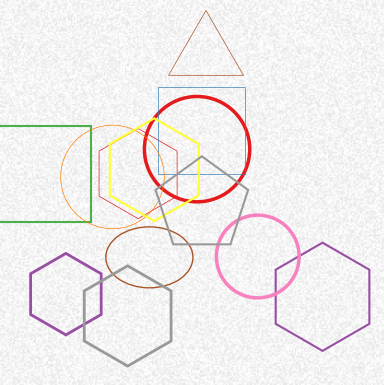[{"shape": "hexagon", "thickness": 0.5, "radius": 0.59, "center": [0.359, 0.549]}, {"shape": "circle", "thickness": 2.5, "radius": 0.68, "center": [0.512, 0.613]}, {"shape": "square", "thickness": 0.5, "radius": 0.57, "center": [0.524, 0.66]}, {"shape": "square", "thickness": 1.5, "radius": 0.63, "center": [0.111, 0.548]}, {"shape": "hexagon", "thickness": 1.5, "radius": 0.7, "center": [0.838, 0.229]}, {"shape": "hexagon", "thickness": 2, "radius": 0.53, "center": [0.171, 0.236]}, {"shape": "circle", "thickness": 0.5, "radius": 0.67, "center": [0.292, 0.54]}, {"shape": "hexagon", "thickness": 1.5, "radius": 0.67, "center": [0.401, 0.559]}, {"shape": "oval", "thickness": 1, "radius": 0.57, "center": [0.388, 0.332]}, {"shape": "triangle", "thickness": 0.5, "radius": 0.56, "center": [0.535, 0.861]}, {"shape": "circle", "thickness": 2.5, "radius": 0.54, "center": [0.67, 0.334]}, {"shape": "pentagon", "thickness": 1.5, "radius": 0.63, "center": [0.524, 0.468]}, {"shape": "hexagon", "thickness": 2, "radius": 0.65, "center": [0.332, 0.179]}]